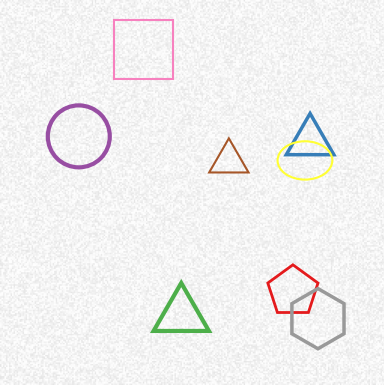[{"shape": "pentagon", "thickness": 2, "radius": 0.34, "center": [0.761, 0.244]}, {"shape": "triangle", "thickness": 2.5, "radius": 0.36, "center": [0.805, 0.634]}, {"shape": "triangle", "thickness": 3, "radius": 0.41, "center": [0.471, 0.182]}, {"shape": "circle", "thickness": 3, "radius": 0.4, "center": [0.205, 0.646]}, {"shape": "oval", "thickness": 1.5, "radius": 0.36, "center": [0.792, 0.583]}, {"shape": "triangle", "thickness": 1.5, "radius": 0.3, "center": [0.594, 0.582]}, {"shape": "square", "thickness": 1.5, "radius": 0.38, "center": [0.373, 0.871]}, {"shape": "hexagon", "thickness": 2.5, "radius": 0.39, "center": [0.826, 0.172]}]